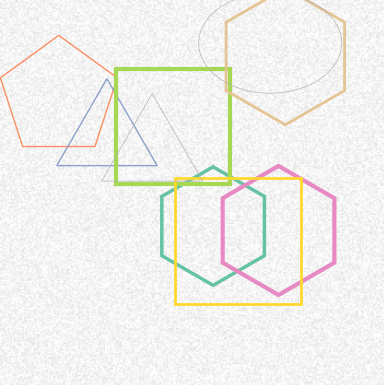[{"shape": "hexagon", "thickness": 2.5, "radius": 0.77, "center": [0.554, 0.413]}, {"shape": "pentagon", "thickness": 1, "radius": 0.8, "center": [0.153, 0.748]}, {"shape": "triangle", "thickness": 1, "radius": 0.75, "center": [0.278, 0.645]}, {"shape": "hexagon", "thickness": 3, "radius": 0.84, "center": [0.723, 0.401]}, {"shape": "square", "thickness": 3, "radius": 0.74, "center": [0.45, 0.672]}, {"shape": "square", "thickness": 2, "radius": 0.82, "center": [0.618, 0.374]}, {"shape": "hexagon", "thickness": 2, "radius": 0.89, "center": [0.741, 0.853]}, {"shape": "oval", "thickness": 0.5, "radius": 0.93, "center": [0.702, 0.888]}, {"shape": "triangle", "thickness": 0.5, "radius": 0.76, "center": [0.395, 0.605]}]